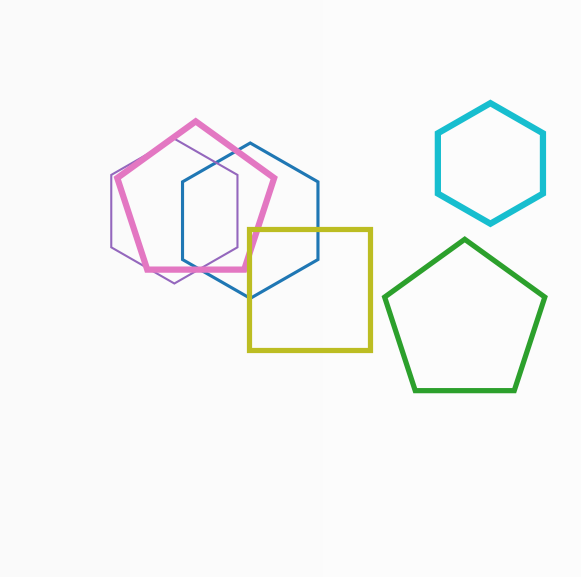[{"shape": "hexagon", "thickness": 1.5, "radius": 0.67, "center": [0.431, 0.617]}, {"shape": "pentagon", "thickness": 2.5, "radius": 0.72, "center": [0.8, 0.44]}, {"shape": "hexagon", "thickness": 1, "radius": 0.63, "center": [0.3, 0.634]}, {"shape": "pentagon", "thickness": 3, "radius": 0.71, "center": [0.337, 0.647]}, {"shape": "square", "thickness": 2.5, "radius": 0.52, "center": [0.533, 0.498]}, {"shape": "hexagon", "thickness": 3, "radius": 0.52, "center": [0.844, 0.716]}]